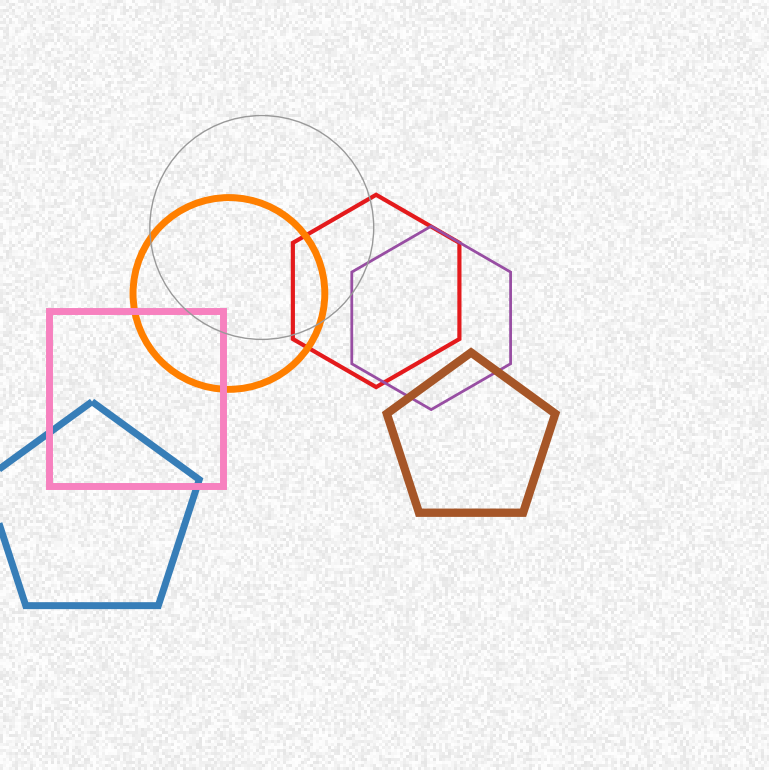[{"shape": "hexagon", "thickness": 1.5, "radius": 0.62, "center": [0.488, 0.622]}, {"shape": "pentagon", "thickness": 2.5, "radius": 0.73, "center": [0.12, 0.332]}, {"shape": "hexagon", "thickness": 1, "radius": 0.6, "center": [0.56, 0.587]}, {"shape": "circle", "thickness": 2.5, "radius": 0.62, "center": [0.297, 0.619]}, {"shape": "pentagon", "thickness": 3, "radius": 0.58, "center": [0.612, 0.427]}, {"shape": "square", "thickness": 2.5, "radius": 0.57, "center": [0.176, 0.482]}, {"shape": "circle", "thickness": 0.5, "radius": 0.73, "center": [0.34, 0.705]}]